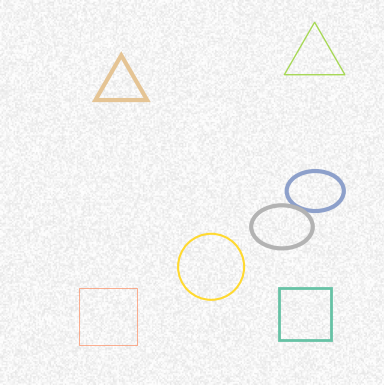[{"shape": "square", "thickness": 2, "radius": 0.34, "center": [0.792, 0.184]}, {"shape": "square", "thickness": 0.5, "radius": 0.37, "center": [0.28, 0.177]}, {"shape": "oval", "thickness": 3, "radius": 0.37, "center": [0.819, 0.504]}, {"shape": "triangle", "thickness": 1, "radius": 0.45, "center": [0.817, 0.851]}, {"shape": "circle", "thickness": 1.5, "radius": 0.43, "center": [0.548, 0.307]}, {"shape": "triangle", "thickness": 3, "radius": 0.39, "center": [0.315, 0.779]}, {"shape": "oval", "thickness": 3, "radius": 0.4, "center": [0.732, 0.411]}]